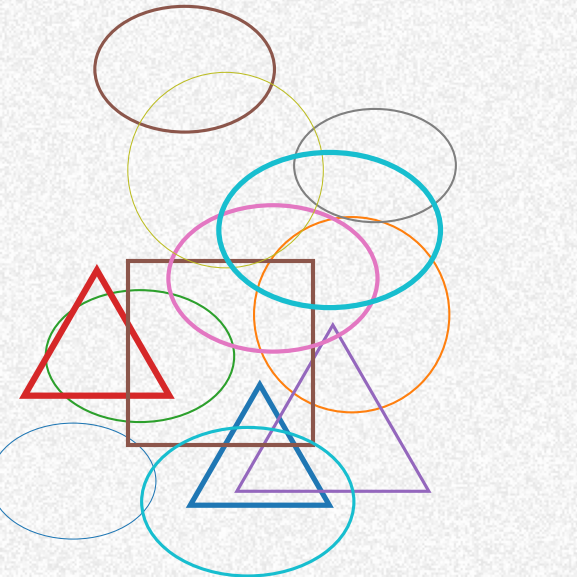[{"shape": "oval", "thickness": 0.5, "radius": 0.72, "center": [0.127, 0.166]}, {"shape": "triangle", "thickness": 2.5, "radius": 0.7, "center": [0.45, 0.194]}, {"shape": "circle", "thickness": 1, "radius": 0.85, "center": [0.609, 0.454]}, {"shape": "oval", "thickness": 1, "radius": 0.82, "center": [0.242, 0.382]}, {"shape": "triangle", "thickness": 3, "radius": 0.72, "center": [0.168, 0.386]}, {"shape": "triangle", "thickness": 1.5, "radius": 0.96, "center": [0.576, 0.244]}, {"shape": "oval", "thickness": 1.5, "radius": 0.78, "center": [0.32, 0.879]}, {"shape": "square", "thickness": 2, "radius": 0.8, "center": [0.382, 0.388]}, {"shape": "oval", "thickness": 2, "radius": 0.91, "center": [0.473, 0.517]}, {"shape": "oval", "thickness": 1, "radius": 0.7, "center": [0.649, 0.712]}, {"shape": "circle", "thickness": 0.5, "radius": 0.85, "center": [0.391, 0.705]}, {"shape": "oval", "thickness": 2.5, "radius": 0.96, "center": [0.571, 0.601]}, {"shape": "oval", "thickness": 1.5, "radius": 0.92, "center": [0.429, 0.13]}]